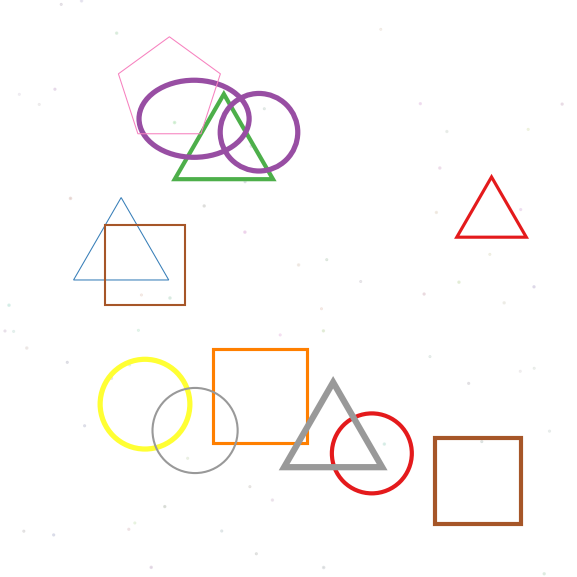[{"shape": "circle", "thickness": 2, "radius": 0.35, "center": [0.644, 0.214]}, {"shape": "triangle", "thickness": 1.5, "radius": 0.35, "center": [0.851, 0.623]}, {"shape": "triangle", "thickness": 0.5, "radius": 0.48, "center": [0.21, 0.562]}, {"shape": "triangle", "thickness": 2, "radius": 0.49, "center": [0.388, 0.738]}, {"shape": "oval", "thickness": 2.5, "radius": 0.48, "center": [0.336, 0.793]}, {"shape": "circle", "thickness": 2.5, "radius": 0.34, "center": [0.448, 0.77]}, {"shape": "square", "thickness": 1.5, "radius": 0.41, "center": [0.45, 0.314]}, {"shape": "circle", "thickness": 2.5, "radius": 0.39, "center": [0.251, 0.299]}, {"shape": "square", "thickness": 1, "radius": 0.35, "center": [0.252, 0.54]}, {"shape": "square", "thickness": 2, "radius": 0.37, "center": [0.828, 0.166]}, {"shape": "pentagon", "thickness": 0.5, "radius": 0.46, "center": [0.293, 0.843]}, {"shape": "triangle", "thickness": 3, "radius": 0.49, "center": [0.577, 0.239]}, {"shape": "circle", "thickness": 1, "radius": 0.37, "center": [0.338, 0.254]}]